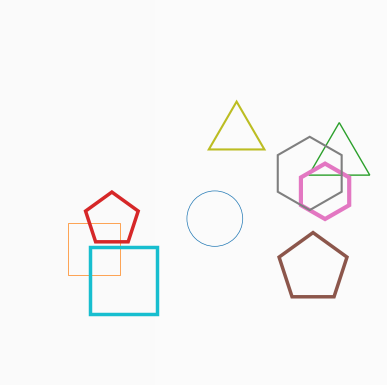[{"shape": "circle", "thickness": 0.5, "radius": 0.36, "center": [0.554, 0.432]}, {"shape": "square", "thickness": 0.5, "radius": 0.34, "center": [0.243, 0.353]}, {"shape": "triangle", "thickness": 1, "radius": 0.45, "center": [0.876, 0.591]}, {"shape": "pentagon", "thickness": 2.5, "radius": 0.36, "center": [0.289, 0.43]}, {"shape": "pentagon", "thickness": 2.5, "radius": 0.46, "center": [0.808, 0.304]}, {"shape": "hexagon", "thickness": 3, "radius": 0.36, "center": [0.839, 0.503]}, {"shape": "hexagon", "thickness": 1.5, "radius": 0.48, "center": [0.799, 0.55]}, {"shape": "triangle", "thickness": 1.5, "radius": 0.41, "center": [0.611, 0.653]}, {"shape": "square", "thickness": 2.5, "radius": 0.43, "center": [0.319, 0.271]}]